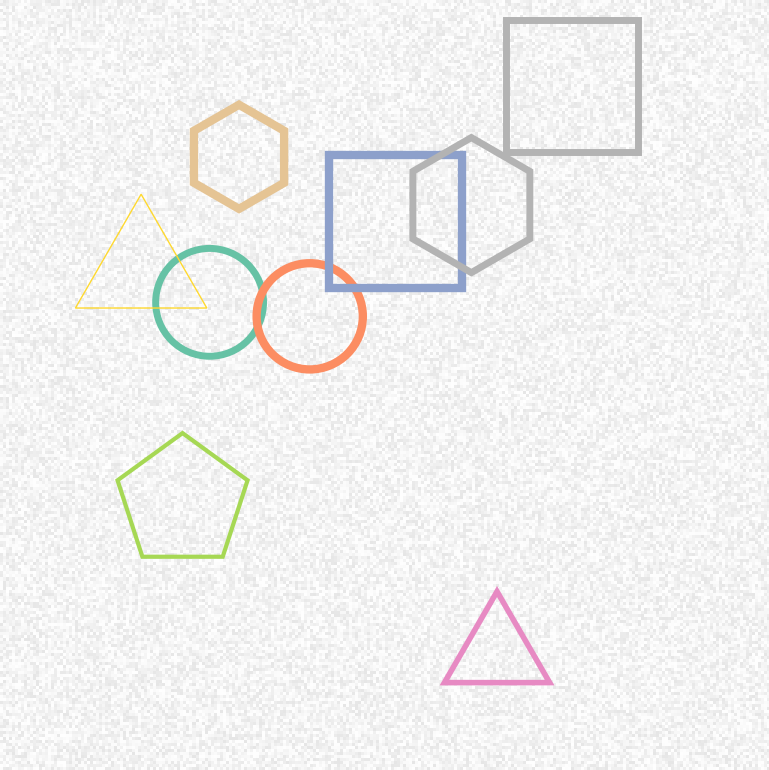[{"shape": "circle", "thickness": 2.5, "radius": 0.35, "center": [0.272, 0.607]}, {"shape": "circle", "thickness": 3, "radius": 0.34, "center": [0.402, 0.589]}, {"shape": "square", "thickness": 3, "radius": 0.43, "center": [0.513, 0.713]}, {"shape": "triangle", "thickness": 2, "radius": 0.39, "center": [0.645, 0.153]}, {"shape": "pentagon", "thickness": 1.5, "radius": 0.44, "center": [0.237, 0.349]}, {"shape": "triangle", "thickness": 0.5, "radius": 0.49, "center": [0.183, 0.649]}, {"shape": "hexagon", "thickness": 3, "radius": 0.34, "center": [0.31, 0.796]}, {"shape": "hexagon", "thickness": 2.5, "radius": 0.44, "center": [0.612, 0.734]}, {"shape": "square", "thickness": 2.5, "radius": 0.43, "center": [0.743, 0.889]}]